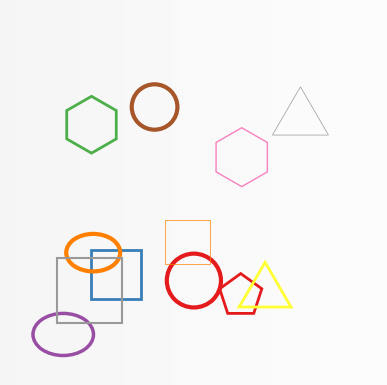[{"shape": "pentagon", "thickness": 2, "radius": 0.29, "center": [0.621, 0.232]}, {"shape": "circle", "thickness": 3, "radius": 0.35, "center": [0.5, 0.271]}, {"shape": "square", "thickness": 2, "radius": 0.32, "center": [0.3, 0.287]}, {"shape": "hexagon", "thickness": 2, "radius": 0.37, "center": [0.236, 0.676]}, {"shape": "oval", "thickness": 2.5, "radius": 0.39, "center": [0.163, 0.131]}, {"shape": "oval", "thickness": 3, "radius": 0.35, "center": [0.24, 0.344]}, {"shape": "square", "thickness": 0.5, "radius": 0.29, "center": [0.484, 0.371]}, {"shape": "triangle", "thickness": 2, "radius": 0.39, "center": [0.684, 0.241]}, {"shape": "circle", "thickness": 3, "radius": 0.29, "center": [0.399, 0.722]}, {"shape": "hexagon", "thickness": 1, "radius": 0.38, "center": [0.624, 0.592]}, {"shape": "square", "thickness": 1.5, "radius": 0.42, "center": [0.231, 0.246]}, {"shape": "triangle", "thickness": 0.5, "radius": 0.42, "center": [0.775, 0.691]}]